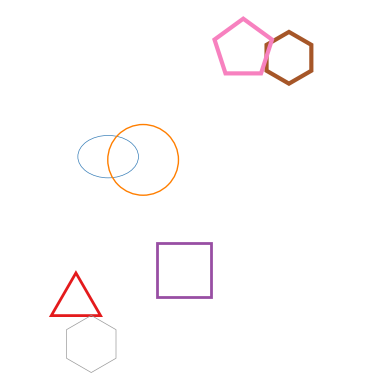[{"shape": "triangle", "thickness": 2, "radius": 0.37, "center": [0.197, 0.217]}, {"shape": "oval", "thickness": 0.5, "radius": 0.39, "center": [0.281, 0.593]}, {"shape": "square", "thickness": 2, "radius": 0.35, "center": [0.477, 0.299]}, {"shape": "circle", "thickness": 1, "radius": 0.46, "center": [0.372, 0.585]}, {"shape": "hexagon", "thickness": 3, "radius": 0.34, "center": [0.751, 0.85]}, {"shape": "pentagon", "thickness": 3, "radius": 0.39, "center": [0.632, 0.873]}, {"shape": "hexagon", "thickness": 0.5, "radius": 0.37, "center": [0.237, 0.107]}]